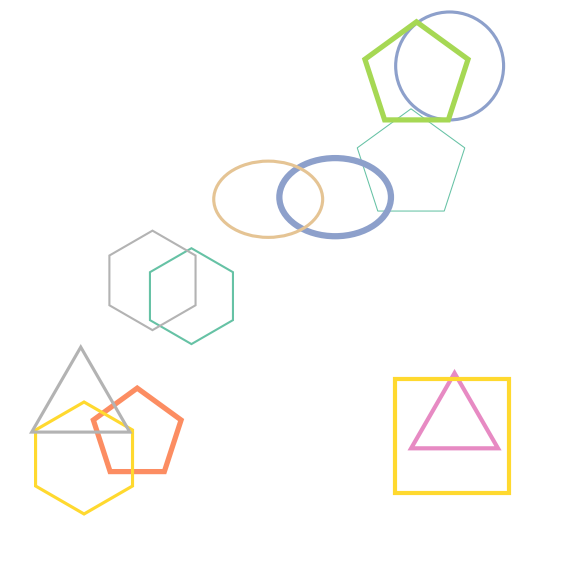[{"shape": "pentagon", "thickness": 0.5, "radius": 0.49, "center": [0.712, 0.713]}, {"shape": "hexagon", "thickness": 1, "radius": 0.41, "center": [0.332, 0.486]}, {"shape": "pentagon", "thickness": 2.5, "radius": 0.4, "center": [0.238, 0.247]}, {"shape": "oval", "thickness": 3, "radius": 0.48, "center": [0.58, 0.658]}, {"shape": "circle", "thickness": 1.5, "radius": 0.47, "center": [0.779, 0.885]}, {"shape": "triangle", "thickness": 2, "radius": 0.43, "center": [0.787, 0.266]}, {"shape": "pentagon", "thickness": 2.5, "radius": 0.47, "center": [0.721, 0.867]}, {"shape": "square", "thickness": 2, "radius": 0.49, "center": [0.783, 0.244]}, {"shape": "hexagon", "thickness": 1.5, "radius": 0.48, "center": [0.146, 0.206]}, {"shape": "oval", "thickness": 1.5, "radius": 0.47, "center": [0.464, 0.654]}, {"shape": "hexagon", "thickness": 1, "radius": 0.43, "center": [0.264, 0.514]}, {"shape": "triangle", "thickness": 1.5, "radius": 0.49, "center": [0.14, 0.3]}]